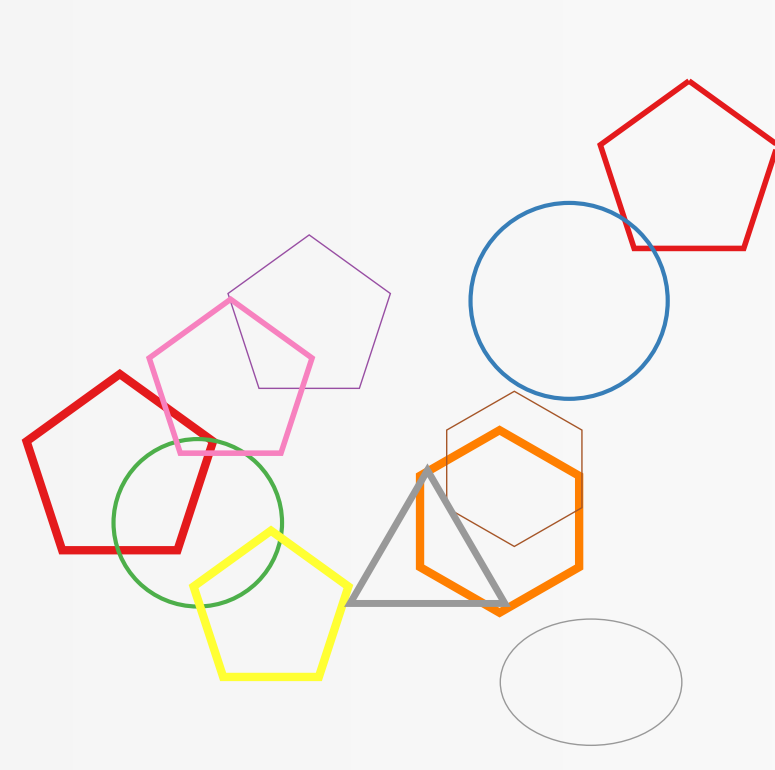[{"shape": "pentagon", "thickness": 2, "radius": 0.6, "center": [0.889, 0.775]}, {"shape": "pentagon", "thickness": 3, "radius": 0.63, "center": [0.155, 0.388]}, {"shape": "circle", "thickness": 1.5, "radius": 0.64, "center": [0.734, 0.609]}, {"shape": "circle", "thickness": 1.5, "radius": 0.54, "center": [0.255, 0.321]}, {"shape": "pentagon", "thickness": 0.5, "radius": 0.55, "center": [0.399, 0.585]}, {"shape": "hexagon", "thickness": 3, "radius": 0.59, "center": [0.645, 0.323]}, {"shape": "pentagon", "thickness": 3, "radius": 0.53, "center": [0.35, 0.206]}, {"shape": "hexagon", "thickness": 0.5, "radius": 0.5, "center": [0.664, 0.391]}, {"shape": "pentagon", "thickness": 2, "radius": 0.55, "center": [0.298, 0.501]}, {"shape": "triangle", "thickness": 2.5, "radius": 0.58, "center": [0.552, 0.274]}, {"shape": "oval", "thickness": 0.5, "radius": 0.59, "center": [0.763, 0.114]}]